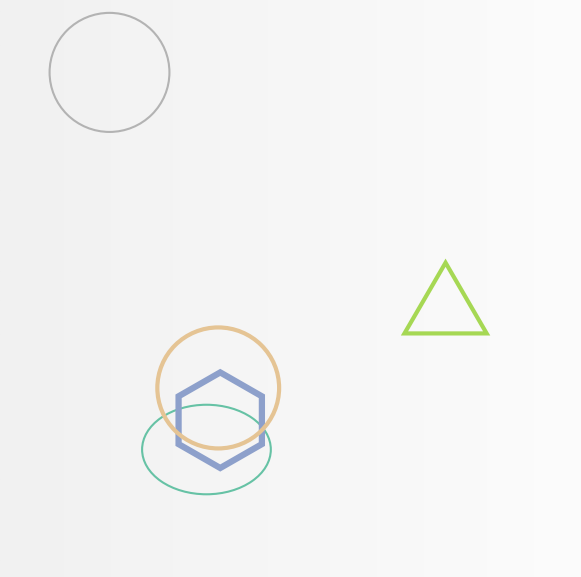[{"shape": "oval", "thickness": 1, "radius": 0.55, "center": [0.355, 0.221]}, {"shape": "hexagon", "thickness": 3, "radius": 0.41, "center": [0.379, 0.272]}, {"shape": "triangle", "thickness": 2, "radius": 0.41, "center": [0.767, 0.463]}, {"shape": "circle", "thickness": 2, "radius": 0.52, "center": [0.375, 0.327]}, {"shape": "circle", "thickness": 1, "radius": 0.52, "center": [0.188, 0.874]}]